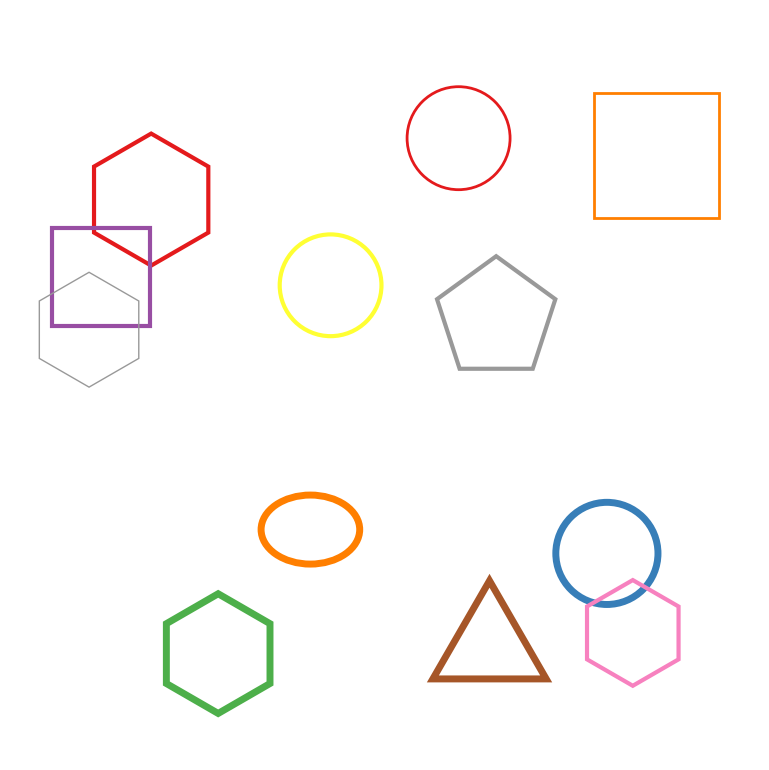[{"shape": "hexagon", "thickness": 1.5, "radius": 0.43, "center": [0.196, 0.741]}, {"shape": "circle", "thickness": 1, "radius": 0.33, "center": [0.596, 0.821]}, {"shape": "circle", "thickness": 2.5, "radius": 0.33, "center": [0.788, 0.281]}, {"shape": "hexagon", "thickness": 2.5, "radius": 0.39, "center": [0.283, 0.151]}, {"shape": "square", "thickness": 1.5, "radius": 0.32, "center": [0.131, 0.64]}, {"shape": "oval", "thickness": 2.5, "radius": 0.32, "center": [0.403, 0.312]}, {"shape": "square", "thickness": 1, "radius": 0.41, "center": [0.852, 0.798]}, {"shape": "circle", "thickness": 1.5, "radius": 0.33, "center": [0.429, 0.629]}, {"shape": "triangle", "thickness": 2.5, "radius": 0.42, "center": [0.636, 0.161]}, {"shape": "hexagon", "thickness": 1.5, "radius": 0.34, "center": [0.822, 0.178]}, {"shape": "hexagon", "thickness": 0.5, "radius": 0.37, "center": [0.116, 0.572]}, {"shape": "pentagon", "thickness": 1.5, "radius": 0.4, "center": [0.644, 0.586]}]